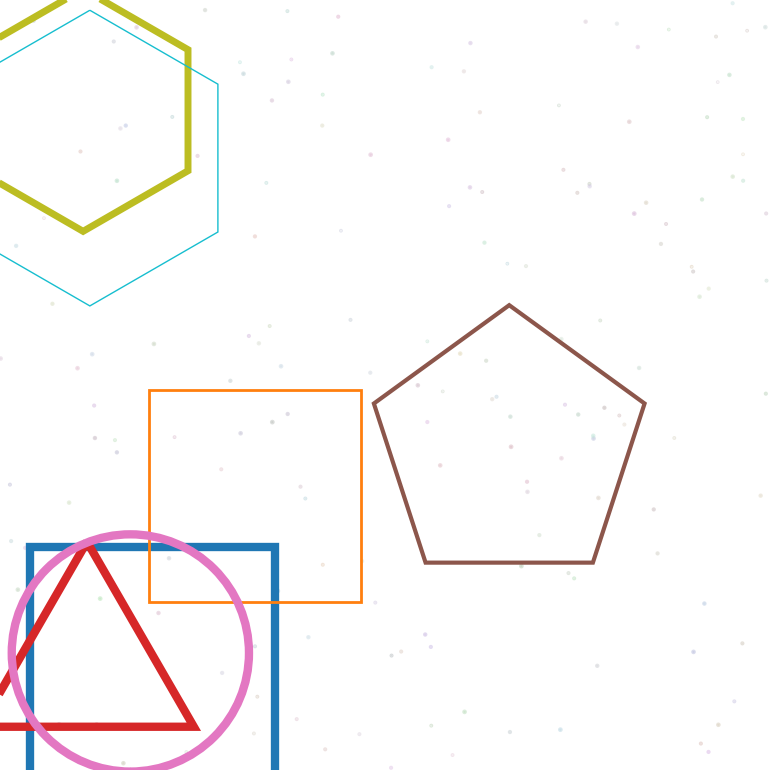[{"shape": "square", "thickness": 3, "radius": 0.8, "center": [0.198, 0.131]}, {"shape": "square", "thickness": 1, "radius": 0.69, "center": [0.331, 0.356]}, {"shape": "triangle", "thickness": 3, "radius": 0.8, "center": [0.113, 0.136]}, {"shape": "pentagon", "thickness": 1.5, "radius": 0.92, "center": [0.661, 0.419]}, {"shape": "circle", "thickness": 3, "radius": 0.77, "center": [0.169, 0.152]}, {"shape": "hexagon", "thickness": 2.5, "radius": 0.79, "center": [0.108, 0.857]}, {"shape": "hexagon", "thickness": 0.5, "radius": 0.96, "center": [0.117, 0.795]}]